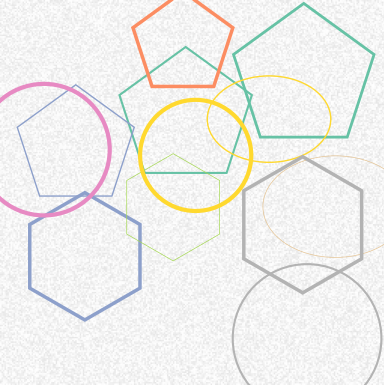[{"shape": "pentagon", "thickness": 1.5, "radius": 0.9, "center": [0.482, 0.697]}, {"shape": "pentagon", "thickness": 2, "radius": 0.96, "center": [0.789, 0.799]}, {"shape": "pentagon", "thickness": 2.5, "radius": 0.68, "center": [0.475, 0.886]}, {"shape": "hexagon", "thickness": 2.5, "radius": 0.83, "center": [0.22, 0.334]}, {"shape": "pentagon", "thickness": 1, "radius": 0.8, "center": [0.197, 0.62]}, {"shape": "circle", "thickness": 3, "radius": 0.85, "center": [0.114, 0.611]}, {"shape": "hexagon", "thickness": 0.5, "radius": 0.7, "center": [0.45, 0.462]}, {"shape": "oval", "thickness": 1, "radius": 0.8, "center": [0.699, 0.691]}, {"shape": "circle", "thickness": 3, "radius": 0.72, "center": [0.508, 0.596]}, {"shape": "oval", "thickness": 0.5, "radius": 0.94, "center": [0.871, 0.463]}, {"shape": "circle", "thickness": 1.5, "radius": 0.97, "center": [0.798, 0.121]}, {"shape": "hexagon", "thickness": 2.5, "radius": 0.88, "center": [0.786, 0.416]}]